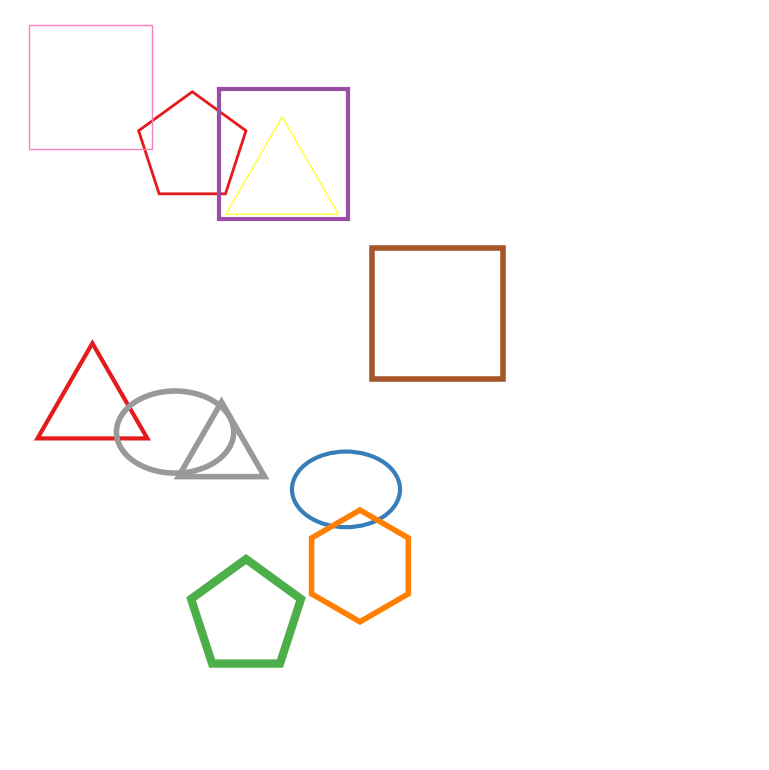[{"shape": "pentagon", "thickness": 1, "radius": 0.37, "center": [0.25, 0.808]}, {"shape": "triangle", "thickness": 1.5, "radius": 0.41, "center": [0.12, 0.472]}, {"shape": "oval", "thickness": 1.5, "radius": 0.35, "center": [0.449, 0.364]}, {"shape": "pentagon", "thickness": 3, "radius": 0.38, "center": [0.32, 0.199]}, {"shape": "square", "thickness": 1.5, "radius": 0.42, "center": [0.368, 0.8]}, {"shape": "hexagon", "thickness": 2, "radius": 0.36, "center": [0.467, 0.265]}, {"shape": "triangle", "thickness": 0.5, "radius": 0.42, "center": [0.367, 0.764]}, {"shape": "square", "thickness": 2, "radius": 0.43, "center": [0.568, 0.592]}, {"shape": "square", "thickness": 0.5, "radius": 0.4, "center": [0.118, 0.887]}, {"shape": "oval", "thickness": 2, "radius": 0.38, "center": [0.227, 0.439]}, {"shape": "triangle", "thickness": 2, "radius": 0.32, "center": [0.288, 0.413]}]